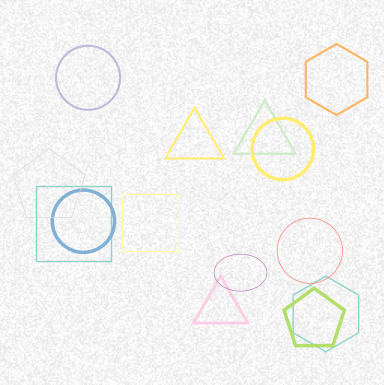[{"shape": "hexagon", "thickness": 1, "radius": 0.49, "center": [0.846, 0.185]}, {"shape": "square", "thickness": 1, "radius": 0.49, "center": [0.19, 0.42]}, {"shape": "square", "thickness": 1, "radius": 0.37, "center": [0.391, 0.421]}, {"shape": "circle", "thickness": 1.5, "radius": 0.42, "center": [0.229, 0.798]}, {"shape": "circle", "thickness": 0.5, "radius": 0.42, "center": [0.805, 0.349]}, {"shape": "circle", "thickness": 2.5, "radius": 0.4, "center": [0.217, 0.425]}, {"shape": "hexagon", "thickness": 1.5, "radius": 0.46, "center": [0.874, 0.793]}, {"shape": "pentagon", "thickness": 2.5, "radius": 0.41, "center": [0.816, 0.169]}, {"shape": "triangle", "thickness": 2, "radius": 0.41, "center": [0.573, 0.202]}, {"shape": "pentagon", "thickness": 0.5, "radius": 0.49, "center": [0.128, 0.515]}, {"shape": "oval", "thickness": 0.5, "radius": 0.34, "center": [0.625, 0.292]}, {"shape": "triangle", "thickness": 1.5, "radius": 0.46, "center": [0.687, 0.647]}, {"shape": "triangle", "thickness": 1.5, "radius": 0.44, "center": [0.506, 0.632]}, {"shape": "circle", "thickness": 2.5, "radius": 0.4, "center": [0.735, 0.613]}]